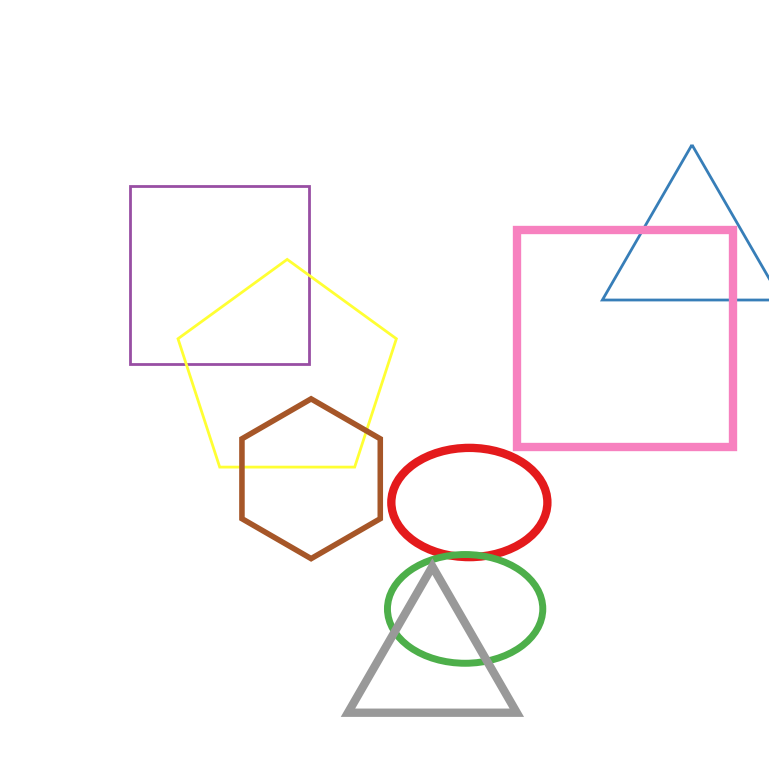[{"shape": "oval", "thickness": 3, "radius": 0.51, "center": [0.61, 0.347]}, {"shape": "triangle", "thickness": 1, "radius": 0.67, "center": [0.899, 0.678]}, {"shape": "oval", "thickness": 2.5, "radius": 0.5, "center": [0.604, 0.209]}, {"shape": "square", "thickness": 1, "radius": 0.58, "center": [0.285, 0.643]}, {"shape": "pentagon", "thickness": 1, "radius": 0.75, "center": [0.373, 0.514]}, {"shape": "hexagon", "thickness": 2, "radius": 0.52, "center": [0.404, 0.378]}, {"shape": "square", "thickness": 3, "radius": 0.7, "center": [0.812, 0.561]}, {"shape": "triangle", "thickness": 3, "radius": 0.63, "center": [0.562, 0.138]}]